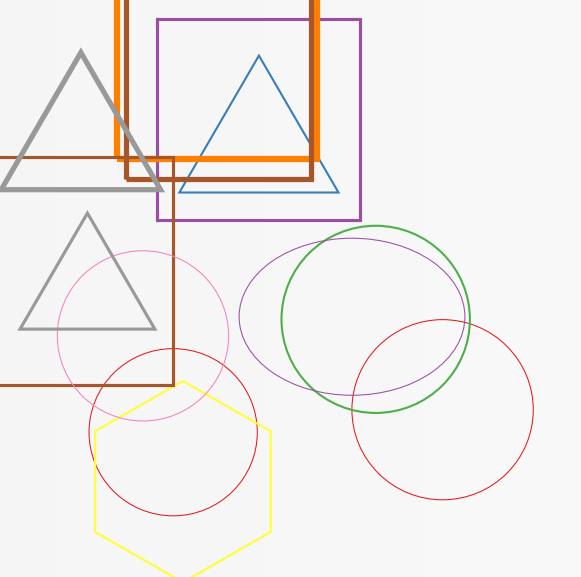[{"shape": "circle", "thickness": 0.5, "radius": 0.72, "center": [0.298, 0.251]}, {"shape": "circle", "thickness": 0.5, "radius": 0.78, "center": [0.761, 0.29]}, {"shape": "triangle", "thickness": 1, "radius": 0.79, "center": [0.445, 0.745]}, {"shape": "circle", "thickness": 1, "radius": 0.81, "center": [0.646, 0.446]}, {"shape": "square", "thickness": 1.5, "radius": 0.87, "center": [0.445, 0.792]}, {"shape": "oval", "thickness": 0.5, "radius": 0.97, "center": [0.606, 0.451]}, {"shape": "square", "thickness": 3, "radius": 0.86, "center": [0.374, 0.895]}, {"shape": "hexagon", "thickness": 1, "radius": 0.87, "center": [0.315, 0.165]}, {"shape": "square", "thickness": 1.5, "radius": 0.99, "center": [0.1, 0.53]}, {"shape": "square", "thickness": 2.5, "radius": 0.79, "center": [0.376, 0.848]}, {"shape": "circle", "thickness": 0.5, "radius": 0.74, "center": [0.246, 0.418]}, {"shape": "triangle", "thickness": 2.5, "radius": 0.79, "center": [0.139, 0.75]}, {"shape": "triangle", "thickness": 1.5, "radius": 0.67, "center": [0.15, 0.496]}]